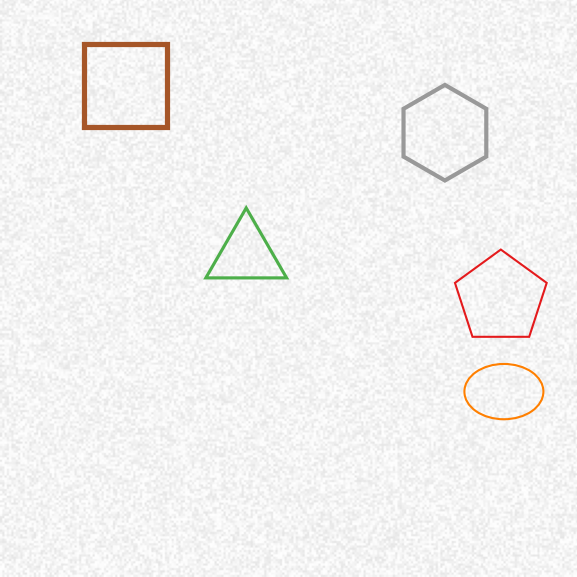[{"shape": "pentagon", "thickness": 1, "radius": 0.42, "center": [0.867, 0.483]}, {"shape": "triangle", "thickness": 1.5, "radius": 0.4, "center": [0.426, 0.558]}, {"shape": "oval", "thickness": 1, "radius": 0.34, "center": [0.873, 0.321]}, {"shape": "square", "thickness": 2.5, "radius": 0.36, "center": [0.217, 0.85]}, {"shape": "hexagon", "thickness": 2, "radius": 0.41, "center": [0.77, 0.769]}]